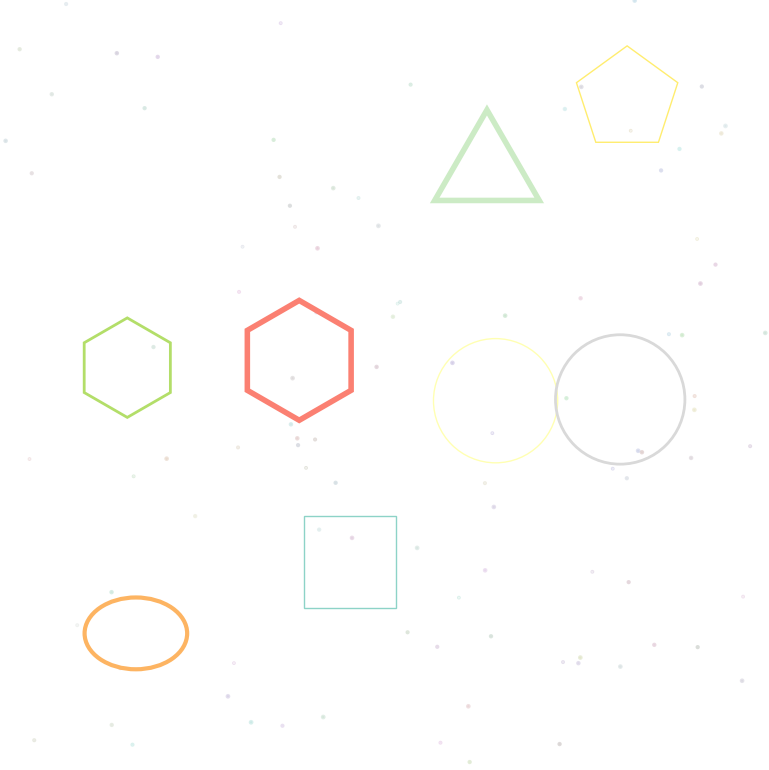[{"shape": "square", "thickness": 0.5, "radius": 0.3, "center": [0.455, 0.27]}, {"shape": "circle", "thickness": 0.5, "radius": 0.4, "center": [0.644, 0.48]}, {"shape": "hexagon", "thickness": 2, "radius": 0.39, "center": [0.389, 0.532]}, {"shape": "oval", "thickness": 1.5, "radius": 0.33, "center": [0.176, 0.177]}, {"shape": "hexagon", "thickness": 1, "radius": 0.32, "center": [0.165, 0.523]}, {"shape": "circle", "thickness": 1, "radius": 0.42, "center": [0.805, 0.481]}, {"shape": "triangle", "thickness": 2, "radius": 0.39, "center": [0.632, 0.779]}, {"shape": "pentagon", "thickness": 0.5, "radius": 0.35, "center": [0.814, 0.871]}]